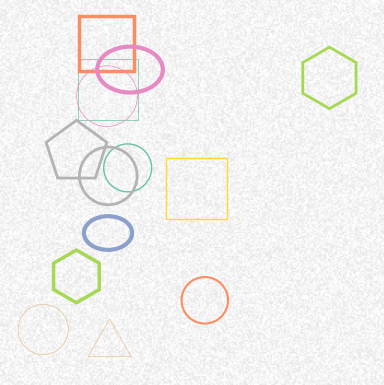[{"shape": "square", "thickness": 0.5, "radius": 0.39, "center": [0.28, 0.767]}, {"shape": "circle", "thickness": 1, "radius": 0.31, "center": [0.332, 0.564]}, {"shape": "circle", "thickness": 1.5, "radius": 0.3, "center": [0.532, 0.22]}, {"shape": "square", "thickness": 2.5, "radius": 0.36, "center": [0.276, 0.887]}, {"shape": "oval", "thickness": 3, "radius": 0.31, "center": [0.281, 0.395]}, {"shape": "circle", "thickness": 0.5, "radius": 0.39, "center": [0.278, 0.75]}, {"shape": "oval", "thickness": 3, "radius": 0.43, "center": [0.338, 0.819]}, {"shape": "hexagon", "thickness": 2.5, "radius": 0.34, "center": [0.198, 0.282]}, {"shape": "hexagon", "thickness": 2, "radius": 0.4, "center": [0.856, 0.798]}, {"shape": "square", "thickness": 1, "radius": 0.39, "center": [0.511, 0.51]}, {"shape": "circle", "thickness": 0.5, "radius": 0.33, "center": [0.112, 0.144]}, {"shape": "triangle", "thickness": 0.5, "radius": 0.33, "center": [0.285, 0.106]}, {"shape": "pentagon", "thickness": 2, "radius": 0.41, "center": [0.199, 0.605]}, {"shape": "circle", "thickness": 2, "radius": 0.37, "center": [0.281, 0.543]}]